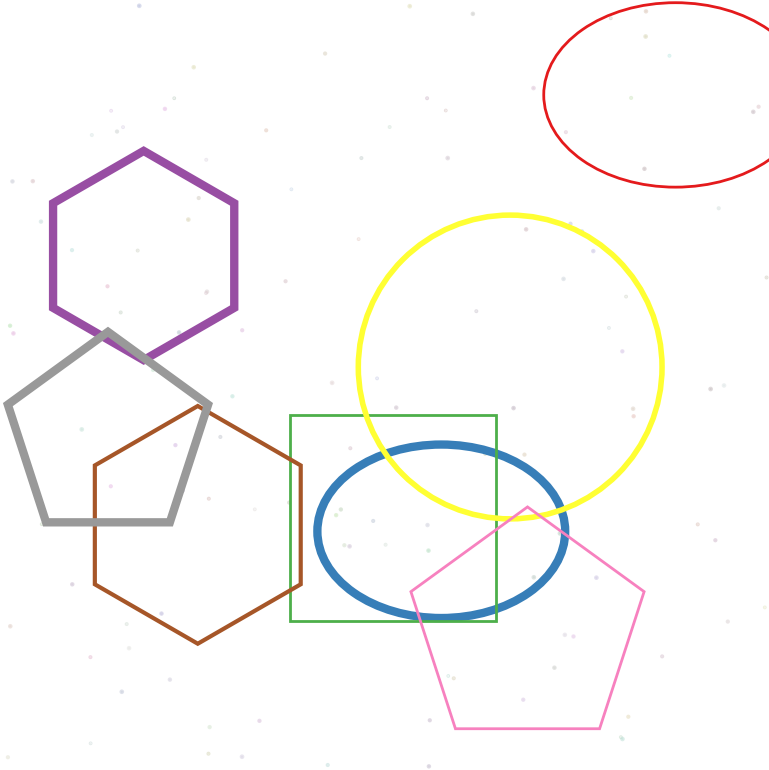[{"shape": "oval", "thickness": 1, "radius": 0.86, "center": [0.877, 0.877]}, {"shape": "oval", "thickness": 3, "radius": 0.8, "center": [0.573, 0.31]}, {"shape": "square", "thickness": 1, "radius": 0.67, "center": [0.51, 0.327]}, {"shape": "hexagon", "thickness": 3, "radius": 0.68, "center": [0.187, 0.668]}, {"shape": "circle", "thickness": 2, "radius": 0.99, "center": [0.663, 0.523]}, {"shape": "hexagon", "thickness": 1.5, "radius": 0.77, "center": [0.257, 0.318]}, {"shape": "pentagon", "thickness": 1, "radius": 0.8, "center": [0.685, 0.182]}, {"shape": "pentagon", "thickness": 3, "radius": 0.68, "center": [0.14, 0.432]}]